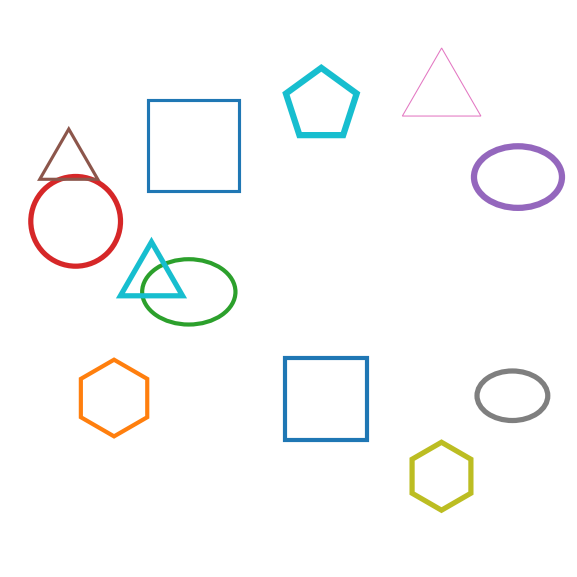[{"shape": "square", "thickness": 2, "radius": 0.35, "center": [0.565, 0.309]}, {"shape": "square", "thickness": 1.5, "radius": 0.39, "center": [0.335, 0.747]}, {"shape": "hexagon", "thickness": 2, "radius": 0.33, "center": [0.197, 0.31]}, {"shape": "oval", "thickness": 2, "radius": 0.4, "center": [0.327, 0.494]}, {"shape": "circle", "thickness": 2.5, "radius": 0.39, "center": [0.131, 0.616]}, {"shape": "oval", "thickness": 3, "radius": 0.38, "center": [0.897, 0.693]}, {"shape": "triangle", "thickness": 1.5, "radius": 0.29, "center": [0.119, 0.718]}, {"shape": "triangle", "thickness": 0.5, "radius": 0.39, "center": [0.765, 0.837]}, {"shape": "oval", "thickness": 2.5, "radius": 0.31, "center": [0.887, 0.314]}, {"shape": "hexagon", "thickness": 2.5, "radius": 0.29, "center": [0.764, 0.174]}, {"shape": "pentagon", "thickness": 3, "radius": 0.32, "center": [0.556, 0.817]}, {"shape": "triangle", "thickness": 2.5, "radius": 0.31, "center": [0.262, 0.518]}]